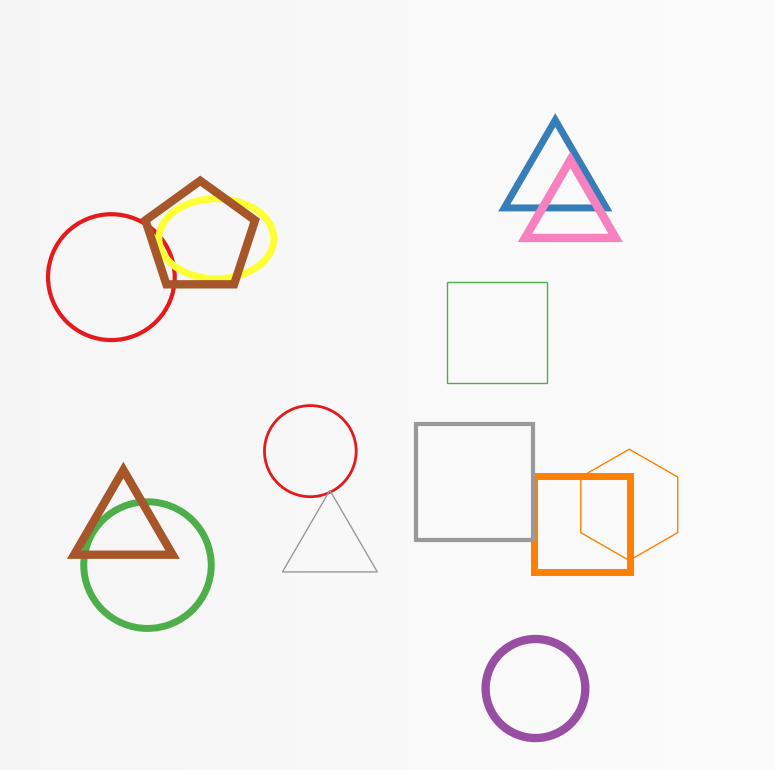[{"shape": "circle", "thickness": 1, "radius": 0.3, "center": [0.4, 0.414]}, {"shape": "circle", "thickness": 1.5, "radius": 0.41, "center": [0.144, 0.64]}, {"shape": "triangle", "thickness": 2.5, "radius": 0.38, "center": [0.716, 0.768]}, {"shape": "circle", "thickness": 2.5, "radius": 0.41, "center": [0.19, 0.266]}, {"shape": "square", "thickness": 0.5, "radius": 0.33, "center": [0.641, 0.568]}, {"shape": "circle", "thickness": 3, "radius": 0.32, "center": [0.691, 0.106]}, {"shape": "hexagon", "thickness": 0.5, "radius": 0.36, "center": [0.812, 0.344]}, {"shape": "square", "thickness": 2.5, "radius": 0.31, "center": [0.751, 0.319]}, {"shape": "oval", "thickness": 2.5, "radius": 0.37, "center": [0.279, 0.69]}, {"shape": "triangle", "thickness": 3, "radius": 0.37, "center": [0.159, 0.316]}, {"shape": "pentagon", "thickness": 3, "radius": 0.37, "center": [0.258, 0.691]}, {"shape": "triangle", "thickness": 3, "radius": 0.34, "center": [0.736, 0.725]}, {"shape": "square", "thickness": 1.5, "radius": 0.38, "center": [0.612, 0.374]}, {"shape": "triangle", "thickness": 0.5, "radius": 0.35, "center": [0.426, 0.293]}]